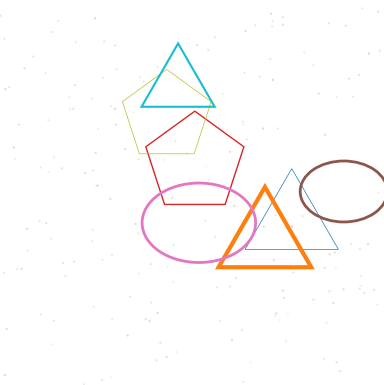[{"shape": "triangle", "thickness": 0.5, "radius": 0.7, "center": [0.758, 0.422]}, {"shape": "triangle", "thickness": 3, "radius": 0.69, "center": [0.688, 0.375]}, {"shape": "pentagon", "thickness": 1, "radius": 0.67, "center": [0.506, 0.577]}, {"shape": "oval", "thickness": 2, "radius": 0.57, "center": [0.893, 0.503]}, {"shape": "oval", "thickness": 2, "radius": 0.74, "center": [0.517, 0.421]}, {"shape": "pentagon", "thickness": 0.5, "radius": 0.61, "center": [0.433, 0.699]}, {"shape": "triangle", "thickness": 1.5, "radius": 0.55, "center": [0.463, 0.777]}]